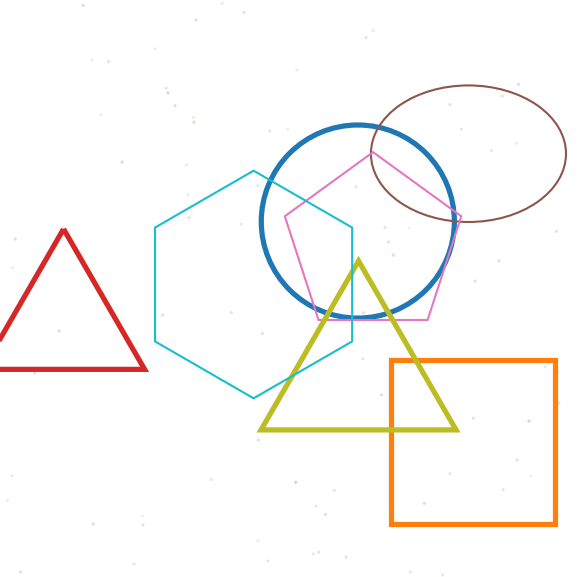[{"shape": "circle", "thickness": 2.5, "radius": 0.84, "center": [0.62, 0.616]}, {"shape": "square", "thickness": 2.5, "radius": 0.71, "center": [0.819, 0.234]}, {"shape": "triangle", "thickness": 2.5, "radius": 0.81, "center": [0.11, 0.441]}, {"shape": "oval", "thickness": 1, "radius": 0.84, "center": [0.811, 0.733]}, {"shape": "pentagon", "thickness": 1, "radius": 0.8, "center": [0.646, 0.575]}, {"shape": "triangle", "thickness": 2.5, "radius": 0.98, "center": [0.621, 0.352]}, {"shape": "hexagon", "thickness": 1, "radius": 0.99, "center": [0.439, 0.507]}]